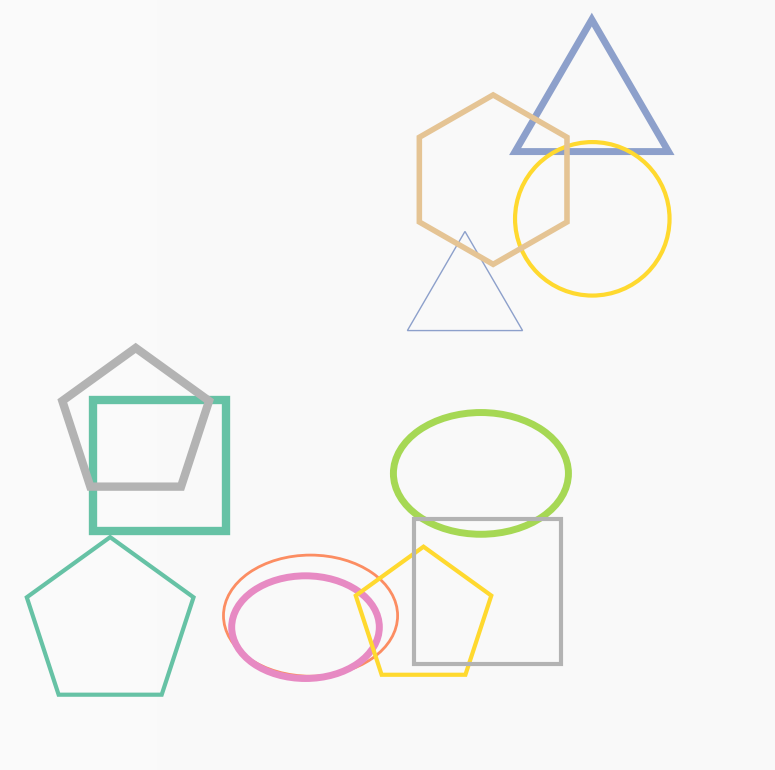[{"shape": "square", "thickness": 3, "radius": 0.43, "center": [0.206, 0.396]}, {"shape": "pentagon", "thickness": 1.5, "radius": 0.57, "center": [0.142, 0.189]}, {"shape": "oval", "thickness": 1, "radius": 0.56, "center": [0.401, 0.2]}, {"shape": "triangle", "thickness": 2.5, "radius": 0.57, "center": [0.764, 0.86]}, {"shape": "triangle", "thickness": 0.5, "radius": 0.43, "center": [0.6, 0.614]}, {"shape": "oval", "thickness": 2.5, "radius": 0.48, "center": [0.394, 0.186]}, {"shape": "oval", "thickness": 2.5, "radius": 0.56, "center": [0.621, 0.385]}, {"shape": "pentagon", "thickness": 1.5, "radius": 0.46, "center": [0.546, 0.198]}, {"shape": "circle", "thickness": 1.5, "radius": 0.5, "center": [0.764, 0.716]}, {"shape": "hexagon", "thickness": 2, "radius": 0.55, "center": [0.636, 0.767]}, {"shape": "pentagon", "thickness": 3, "radius": 0.5, "center": [0.175, 0.449]}, {"shape": "square", "thickness": 1.5, "radius": 0.47, "center": [0.629, 0.232]}]